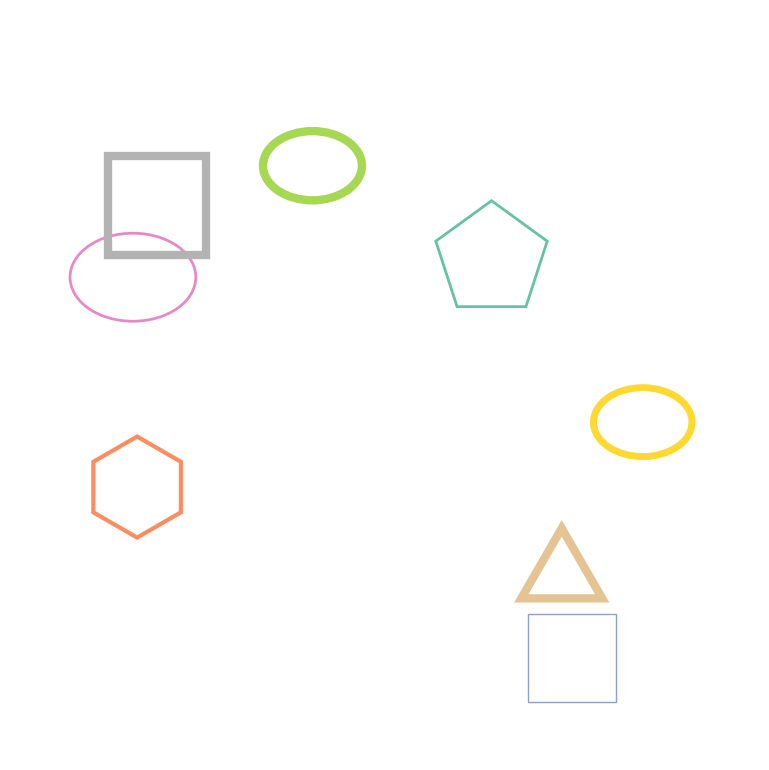[{"shape": "pentagon", "thickness": 1, "radius": 0.38, "center": [0.638, 0.663]}, {"shape": "hexagon", "thickness": 1.5, "radius": 0.33, "center": [0.178, 0.367]}, {"shape": "square", "thickness": 0.5, "radius": 0.29, "center": [0.743, 0.146]}, {"shape": "oval", "thickness": 1, "radius": 0.41, "center": [0.173, 0.64]}, {"shape": "oval", "thickness": 3, "radius": 0.32, "center": [0.406, 0.785]}, {"shape": "oval", "thickness": 2.5, "radius": 0.32, "center": [0.835, 0.452]}, {"shape": "triangle", "thickness": 3, "radius": 0.3, "center": [0.73, 0.253]}, {"shape": "square", "thickness": 3, "radius": 0.32, "center": [0.204, 0.733]}]